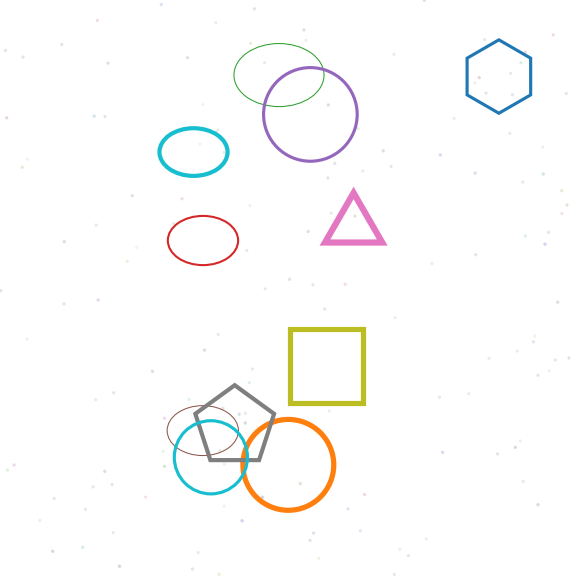[{"shape": "hexagon", "thickness": 1.5, "radius": 0.32, "center": [0.864, 0.867]}, {"shape": "circle", "thickness": 2.5, "radius": 0.39, "center": [0.499, 0.194]}, {"shape": "oval", "thickness": 0.5, "radius": 0.39, "center": [0.483, 0.869]}, {"shape": "oval", "thickness": 1, "radius": 0.3, "center": [0.351, 0.583]}, {"shape": "circle", "thickness": 1.5, "radius": 0.41, "center": [0.537, 0.801]}, {"shape": "oval", "thickness": 0.5, "radius": 0.31, "center": [0.351, 0.253]}, {"shape": "triangle", "thickness": 3, "radius": 0.29, "center": [0.612, 0.608]}, {"shape": "pentagon", "thickness": 2, "radius": 0.36, "center": [0.406, 0.26]}, {"shape": "square", "thickness": 2.5, "radius": 0.32, "center": [0.566, 0.365]}, {"shape": "circle", "thickness": 1.5, "radius": 0.32, "center": [0.365, 0.207]}, {"shape": "oval", "thickness": 2, "radius": 0.29, "center": [0.335, 0.736]}]